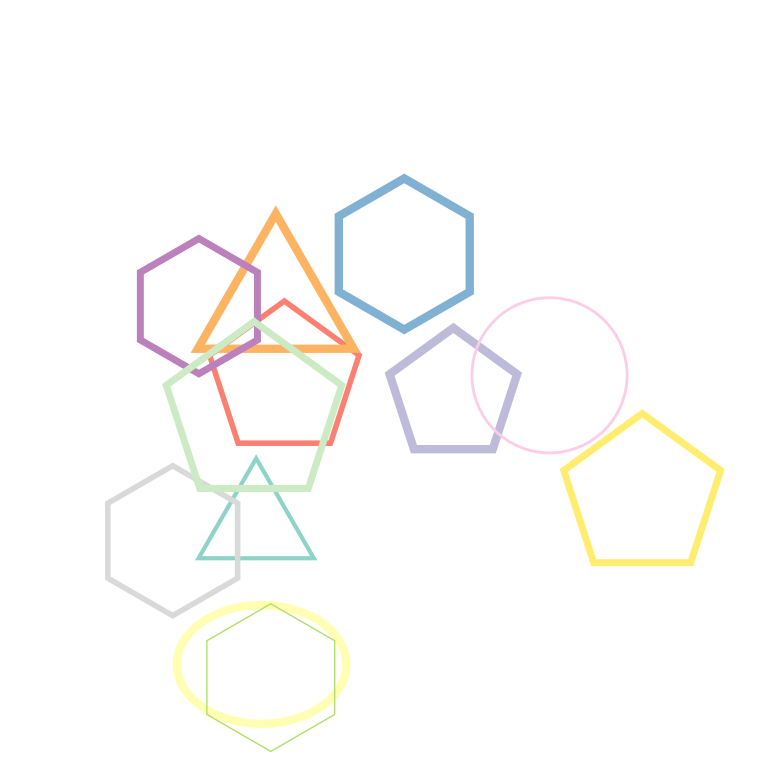[{"shape": "triangle", "thickness": 1.5, "radius": 0.43, "center": [0.333, 0.318]}, {"shape": "oval", "thickness": 3, "radius": 0.55, "center": [0.34, 0.137]}, {"shape": "pentagon", "thickness": 3, "radius": 0.44, "center": [0.589, 0.487]}, {"shape": "pentagon", "thickness": 2, "radius": 0.51, "center": [0.369, 0.507]}, {"shape": "hexagon", "thickness": 3, "radius": 0.49, "center": [0.525, 0.67]}, {"shape": "triangle", "thickness": 3, "radius": 0.58, "center": [0.358, 0.606]}, {"shape": "hexagon", "thickness": 0.5, "radius": 0.48, "center": [0.352, 0.12]}, {"shape": "circle", "thickness": 1, "radius": 0.5, "center": [0.714, 0.513]}, {"shape": "hexagon", "thickness": 2, "radius": 0.49, "center": [0.224, 0.298]}, {"shape": "hexagon", "thickness": 2.5, "radius": 0.44, "center": [0.258, 0.602]}, {"shape": "pentagon", "thickness": 2.5, "radius": 0.6, "center": [0.33, 0.463]}, {"shape": "pentagon", "thickness": 2.5, "radius": 0.54, "center": [0.834, 0.356]}]